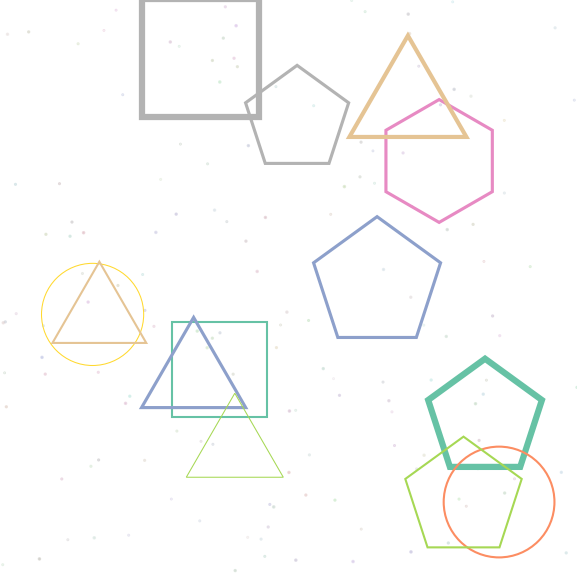[{"shape": "square", "thickness": 1, "radius": 0.41, "center": [0.38, 0.359]}, {"shape": "pentagon", "thickness": 3, "radius": 0.52, "center": [0.84, 0.274]}, {"shape": "circle", "thickness": 1, "radius": 0.48, "center": [0.864, 0.13]}, {"shape": "triangle", "thickness": 1.5, "radius": 0.52, "center": [0.335, 0.345]}, {"shape": "pentagon", "thickness": 1.5, "radius": 0.58, "center": [0.653, 0.508]}, {"shape": "hexagon", "thickness": 1.5, "radius": 0.53, "center": [0.76, 0.72]}, {"shape": "pentagon", "thickness": 1, "radius": 0.53, "center": [0.803, 0.137]}, {"shape": "triangle", "thickness": 0.5, "radius": 0.48, "center": [0.407, 0.221]}, {"shape": "circle", "thickness": 0.5, "radius": 0.44, "center": [0.16, 0.455]}, {"shape": "triangle", "thickness": 2, "radius": 0.58, "center": [0.706, 0.82]}, {"shape": "triangle", "thickness": 1, "radius": 0.47, "center": [0.172, 0.452]}, {"shape": "pentagon", "thickness": 1.5, "radius": 0.47, "center": [0.514, 0.792]}, {"shape": "square", "thickness": 3, "radius": 0.51, "center": [0.348, 0.899]}]